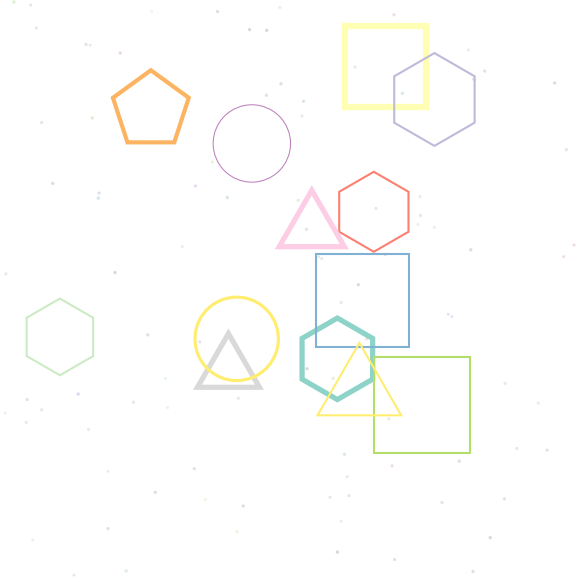[{"shape": "hexagon", "thickness": 2.5, "radius": 0.35, "center": [0.584, 0.378]}, {"shape": "square", "thickness": 3, "radius": 0.35, "center": [0.668, 0.884]}, {"shape": "hexagon", "thickness": 1, "radius": 0.4, "center": [0.752, 0.827]}, {"shape": "hexagon", "thickness": 1, "radius": 0.35, "center": [0.647, 0.632]}, {"shape": "square", "thickness": 1, "radius": 0.4, "center": [0.628, 0.479]}, {"shape": "pentagon", "thickness": 2, "radius": 0.35, "center": [0.261, 0.808]}, {"shape": "square", "thickness": 1, "radius": 0.42, "center": [0.731, 0.297]}, {"shape": "triangle", "thickness": 2.5, "radius": 0.33, "center": [0.54, 0.605]}, {"shape": "triangle", "thickness": 2.5, "radius": 0.31, "center": [0.396, 0.36]}, {"shape": "circle", "thickness": 0.5, "radius": 0.33, "center": [0.436, 0.751]}, {"shape": "hexagon", "thickness": 1, "radius": 0.33, "center": [0.104, 0.416]}, {"shape": "triangle", "thickness": 1, "radius": 0.42, "center": [0.622, 0.322]}, {"shape": "circle", "thickness": 1.5, "radius": 0.36, "center": [0.41, 0.412]}]